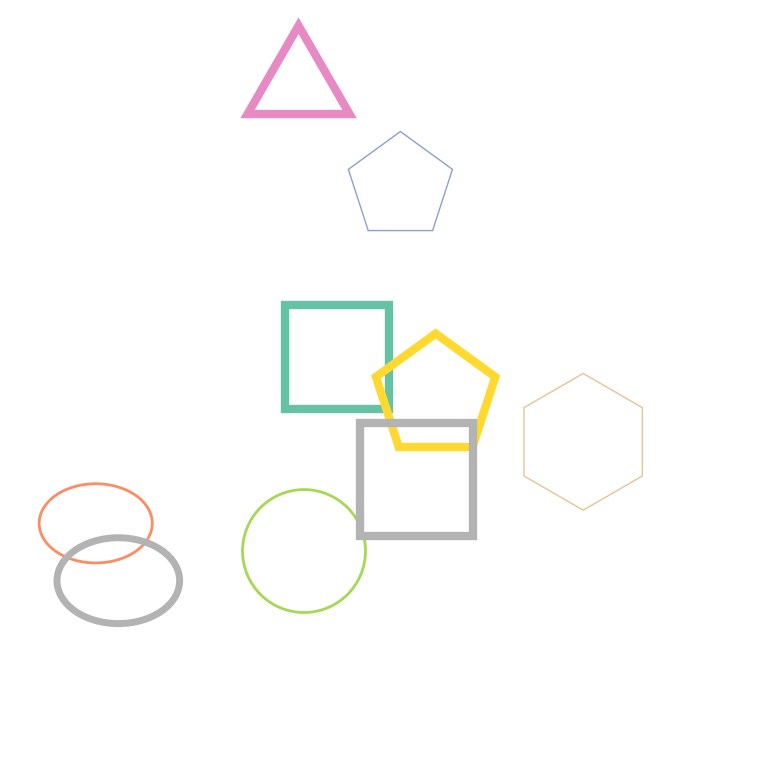[{"shape": "square", "thickness": 3, "radius": 0.34, "center": [0.438, 0.537]}, {"shape": "oval", "thickness": 1, "radius": 0.37, "center": [0.124, 0.32]}, {"shape": "pentagon", "thickness": 0.5, "radius": 0.36, "center": [0.52, 0.758]}, {"shape": "triangle", "thickness": 3, "radius": 0.38, "center": [0.388, 0.89]}, {"shape": "circle", "thickness": 1, "radius": 0.4, "center": [0.395, 0.284]}, {"shape": "pentagon", "thickness": 3, "radius": 0.41, "center": [0.566, 0.485]}, {"shape": "hexagon", "thickness": 0.5, "radius": 0.44, "center": [0.757, 0.426]}, {"shape": "square", "thickness": 3, "radius": 0.37, "center": [0.541, 0.377]}, {"shape": "oval", "thickness": 2.5, "radius": 0.4, "center": [0.154, 0.246]}]